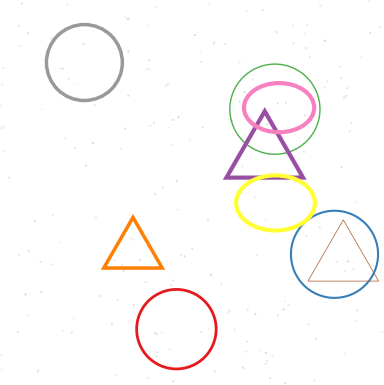[{"shape": "circle", "thickness": 2, "radius": 0.52, "center": [0.458, 0.145]}, {"shape": "circle", "thickness": 1.5, "radius": 0.57, "center": [0.869, 0.339]}, {"shape": "circle", "thickness": 1, "radius": 0.59, "center": [0.714, 0.716]}, {"shape": "triangle", "thickness": 3, "radius": 0.57, "center": [0.688, 0.596]}, {"shape": "triangle", "thickness": 2.5, "radius": 0.44, "center": [0.345, 0.348]}, {"shape": "oval", "thickness": 3, "radius": 0.51, "center": [0.716, 0.473]}, {"shape": "triangle", "thickness": 0.5, "radius": 0.53, "center": [0.892, 0.323]}, {"shape": "oval", "thickness": 3, "radius": 0.46, "center": [0.725, 0.72]}, {"shape": "circle", "thickness": 2.5, "radius": 0.49, "center": [0.219, 0.838]}]